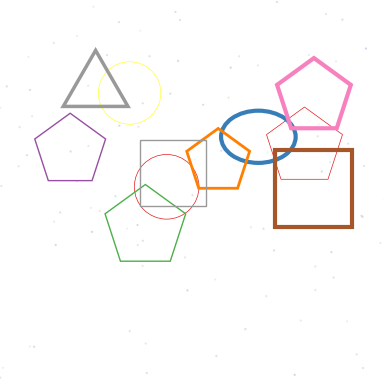[{"shape": "circle", "thickness": 0.5, "radius": 0.42, "center": [0.433, 0.515]}, {"shape": "pentagon", "thickness": 0.5, "radius": 0.52, "center": [0.791, 0.618]}, {"shape": "oval", "thickness": 3, "radius": 0.48, "center": [0.671, 0.645]}, {"shape": "pentagon", "thickness": 1, "radius": 0.55, "center": [0.378, 0.411]}, {"shape": "pentagon", "thickness": 1, "radius": 0.48, "center": [0.182, 0.609]}, {"shape": "pentagon", "thickness": 2, "radius": 0.43, "center": [0.567, 0.58]}, {"shape": "circle", "thickness": 0.5, "radius": 0.41, "center": [0.337, 0.758]}, {"shape": "square", "thickness": 3, "radius": 0.5, "center": [0.815, 0.511]}, {"shape": "pentagon", "thickness": 3, "radius": 0.5, "center": [0.815, 0.748]}, {"shape": "square", "thickness": 1, "radius": 0.43, "center": [0.45, 0.552]}, {"shape": "triangle", "thickness": 2.5, "radius": 0.49, "center": [0.248, 0.772]}]